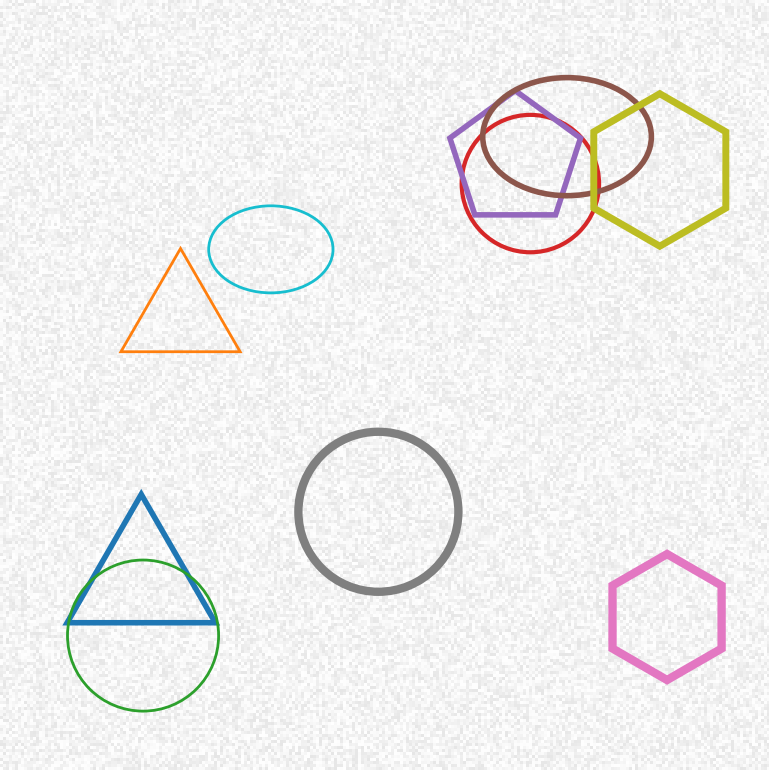[{"shape": "triangle", "thickness": 2, "radius": 0.56, "center": [0.183, 0.247]}, {"shape": "triangle", "thickness": 1, "radius": 0.45, "center": [0.234, 0.588]}, {"shape": "circle", "thickness": 1, "radius": 0.49, "center": [0.186, 0.175]}, {"shape": "circle", "thickness": 1.5, "radius": 0.45, "center": [0.689, 0.762]}, {"shape": "pentagon", "thickness": 2, "radius": 0.45, "center": [0.669, 0.793]}, {"shape": "oval", "thickness": 2, "radius": 0.55, "center": [0.736, 0.823]}, {"shape": "hexagon", "thickness": 3, "radius": 0.41, "center": [0.866, 0.199]}, {"shape": "circle", "thickness": 3, "radius": 0.52, "center": [0.491, 0.335]}, {"shape": "hexagon", "thickness": 2.5, "radius": 0.5, "center": [0.857, 0.779]}, {"shape": "oval", "thickness": 1, "radius": 0.4, "center": [0.352, 0.676]}]